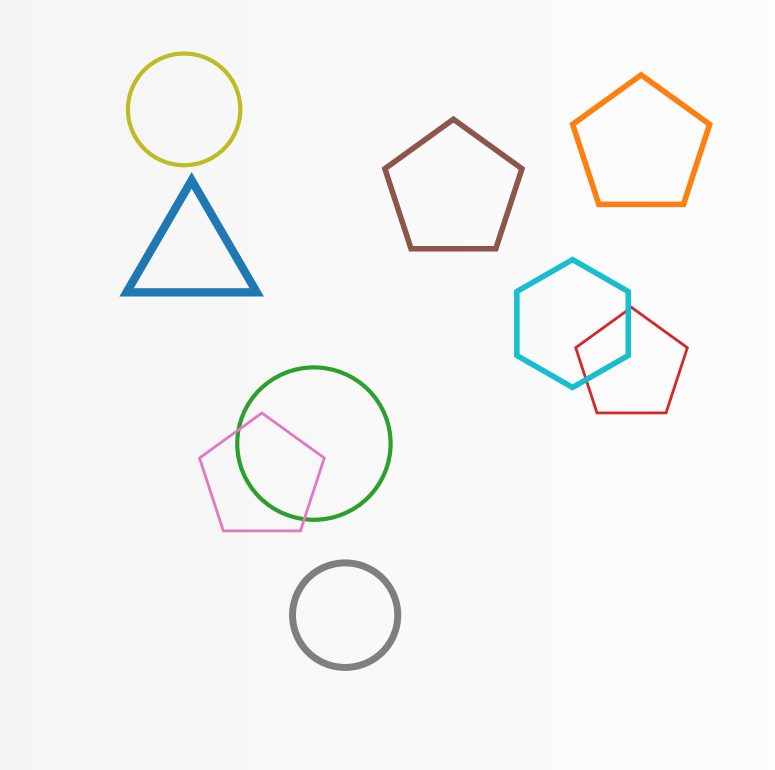[{"shape": "triangle", "thickness": 3, "radius": 0.48, "center": [0.247, 0.669]}, {"shape": "pentagon", "thickness": 2, "radius": 0.46, "center": [0.827, 0.81]}, {"shape": "circle", "thickness": 1.5, "radius": 0.49, "center": [0.405, 0.424]}, {"shape": "pentagon", "thickness": 1, "radius": 0.38, "center": [0.815, 0.525]}, {"shape": "pentagon", "thickness": 2, "radius": 0.46, "center": [0.585, 0.752]}, {"shape": "pentagon", "thickness": 1, "radius": 0.42, "center": [0.338, 0.379]}, {"shape": "circle", "thickness": 2.5, "radius": 0.34, "center": [0.445, 0.201]}, {"shape": "circle", "thickness": 1.5, "radius": 0.36, "center": [0.238, 0.858]}, {"shape": "hexagon", "thickness": 2, "radius": 0.42, "center": [0.739, 0.58]}]